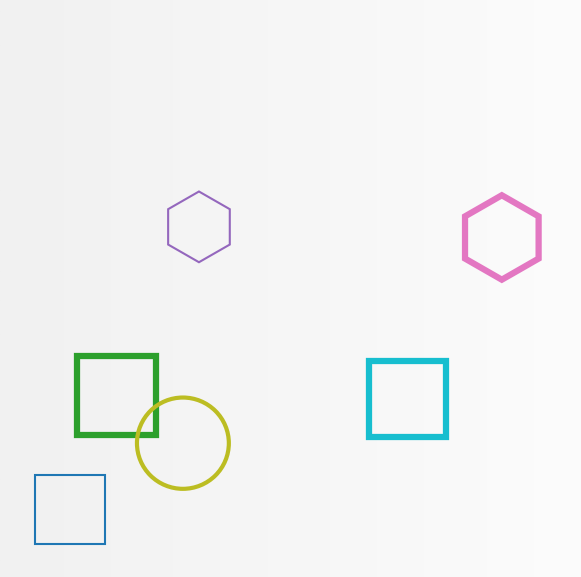[{"shape": "square", "thickness": 1, "radius": 0.3, "center": [0.121, 0.117]}, {"shape": "square", "thickness": 3, "radius": 0.34, "center": [0.2, 0.314]}, {"shape": "hexagon", "thickness": 1, "radius": 0.31, "center": [0.342, 0.606]}, {"shape": "hexagon", "thickness": 3, "radius": 0.37, "center": [0.863, 0.588]}, {"shape": "circle", "thickness": 2, "radius": 0.4, "center": [0.315, 0.232]}, {"shape": "square", "thickness": 3, "radius": 0.33, "center": [0.701, 0.308]}]